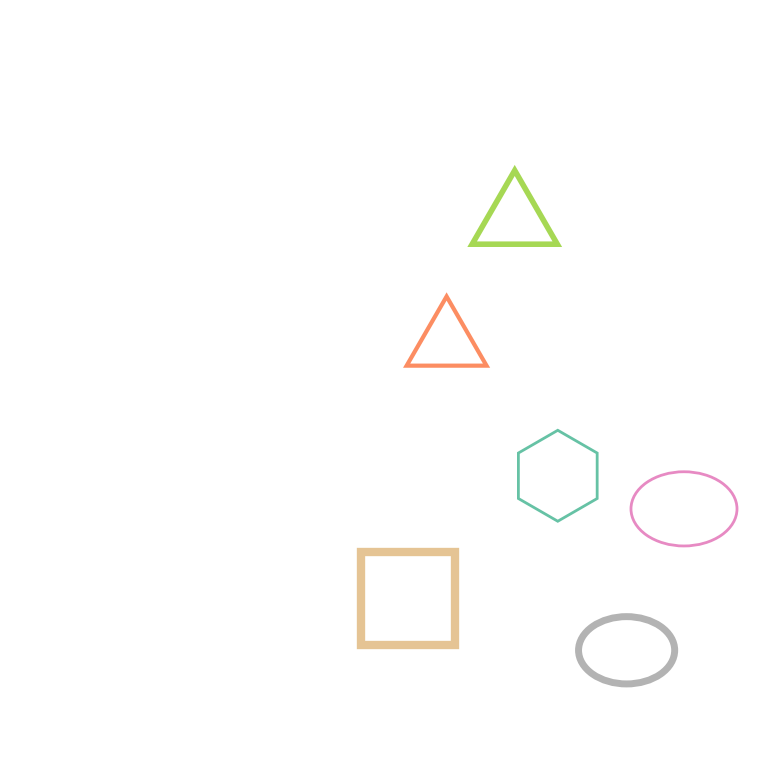[{"shape": "hexagon", "thickness": 1, "radius": 0.3, "center": [0.724, 0.382]}, {"shape": "triangle", "thickness": 1.5, "radius": 0.3, "center": [0.58, 0.555]}, {"shape": "oval", "thickness": 1, "radius": 0.34, "center": [0.888, 0.339]}, {"shape": "triangle", "thickness": 2, "radius": 0.32, "center": [0.668, 0.715]}, {"shape": "square", "thickness": 3, "radius": 0.3, "center": [0.53, 0.223]}, {"shape": "oval", "thickness": 2.5, "radius": 0.31, "center": [0.814, 0.155]}]